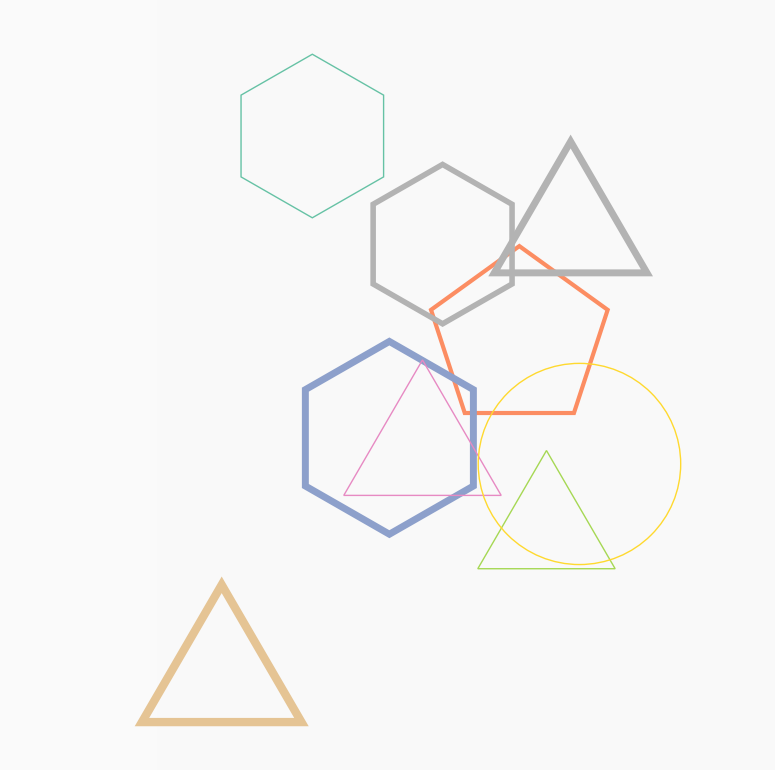[{"shape": "hexagon", "thickness": 0.5, "radius": 0.53, "center": [0.403, 0.823]}, {"shape": "pentagon", "thickness": 1.5, "radius": 0.6, "center": [0.67, 0.561]}, {"shape": "hexagon", "thickness": 2.5, "radius": 0.63, "center": [0.502, 0.431]}, {"shape": "triangle", "thickness": 0.5, "radius": 0.59, "center": [0.545, 0.415]}, {"shape": "triangle", "thickness": 0.5, "radius": 0.51, "center": [0.705, 0.313]}, {"shape": "circle", "thickness": 0.5, "radius": 0.65, "center": [0.748, 0.397]}, {"shape": "triangle", "thickness": 3, "radius": 0.59, "center": [0.286, 0.122]}, {"shape": "triangle", "thickness": 2.5, "radius": 0.57, "center": [0.736, 0.702]}, {"shape": "hexagon", "thickness": 2, "radius": 0.52, "center": [0.571, 0.683]}]